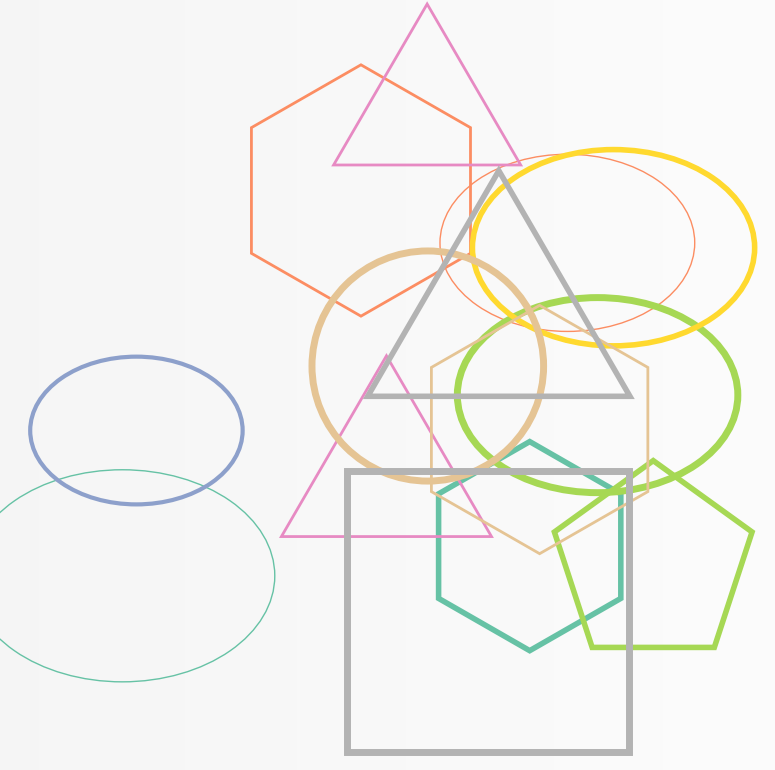[{"shape": "oval", "thickness": 0.5, "radius": 0.98, "center": [0.158, 0.252]}, {"shape": "hexagon", "thickness": 2, "radius": 0.68, "center": [0.683, 0.291]}, {"shape": "hexagon", "thickness": 1, "radius": 0.82, "center": [0.466, 0.753]}, {"shape": "oval", "thickness": 0.5, "radius": 0.82, "center": [0.732, 0.685]}, {"shape": "oval", "thickness": 1.5, "radius": 0.69, "center": [0.176, 0.441]}, {"shape": "triangle", "thickness": 1, "radius": 0.7, "center": [0.551, 0.855]}, {"shape": "triangle", "thickness": 1, "radius": 0.78, "center": [0.499, 0.381]}, {"shape": "oval", "thickness": 2.5, "radius": 0.9, "center": [0.771, 0.487]}, {"shape": "pentagon", "thickness": 2, "radius": 0.67, "center": [0.843, 0.268]}, {"shape": "oval", "thickness": 2, "radius": 0.91, "center": [0.792, 0.678]}, {"shape": "circle", "thickness": 2.5, "radius": 0.75, "center": [0.552, 0.525]}, {"shape": "hexagon", "thickness": 1, "radius": 0.81, "center": [0.696, 0.442]}, {"shape": "triangle", "thickness": 2, "radius": 0.98, "center": [0.644, 0.583]}, {"shape": "square", "thickness": 2.5, "radius": 0.91, "center": [0.63, 0.206]}]